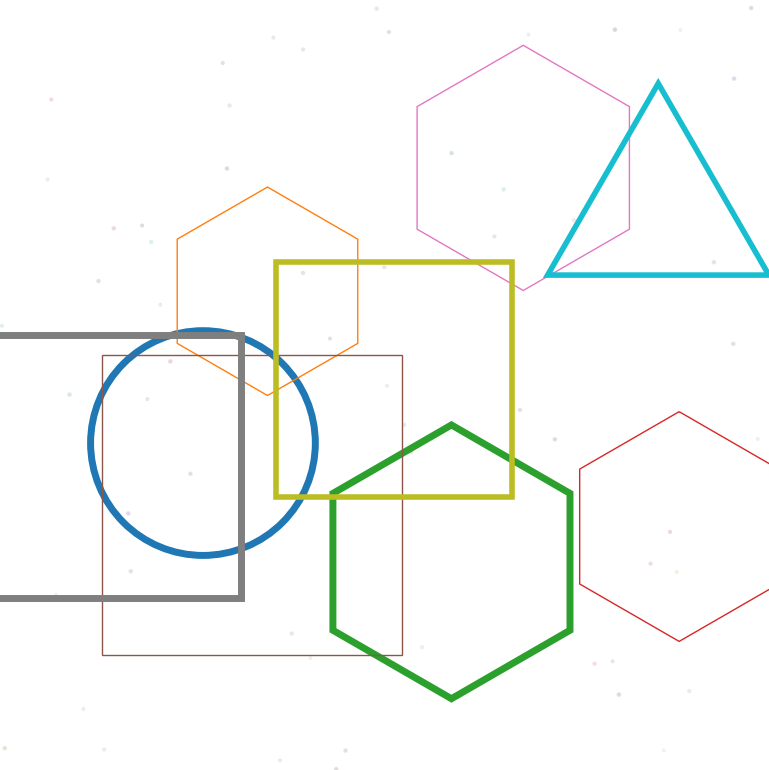[{"shape": "circle", "thickness": 2.5, "radius": 0.73, "center": [0.264, 0.425]}, {"shape": "hexagon", "thickness": 0.5, "radius": 0.68, "center": [0.347, 0.622]}, {"shape": "hexagon", "thickness": 2.5, "radius": 0.89, "center": [0.586, 0.27]}, {"shape": "hexagon", "thickness": 0.5, "radius": 0.75, "center": [0.882, 0.316]}, {"shape": "square", "thickness": 0.5, "radius": 0.97, "center": [0.327, 0.344]}, {"shape": "hexagon", "thickness": 0.5, "radius": 0.8, "center": [0.68, 0.782]}, {"shape": "square", "thickness": 2.5, "radius": 0.85, "center": [0.142, 0.395]}, {"shape": "square", "thickness": 2, "radius": 0.76, "center": [0.512, 0.507]}, {"shape": "triangle", "thickness": 2, "radius": 0.83, "center": [0.855, 0.726]}]